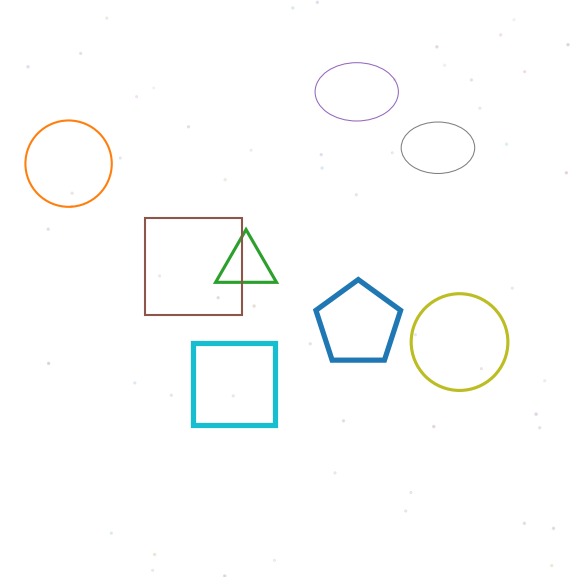[{"shape": "pentagon", "thickness": 2.5, "radius": 0.39, "center": [0.62, 0.438]}, {"shape": "circle", "thickness": 1, "radius": 0.37, "center": [0.119, 0.716]}, {"shape": "triangle", "thickness": 1.5, "radius": 0.3, "center": [0.426, 0.541]}, {"shape": "oval", "thickness": 0.5, "radius": 0.36, "center": [0.618, 0.84]}, {"shape": "square", "thickness": 1, "radius": 0.42, "center": [0.335, 0.537]}, {"shape": "oval", "thickness": 0.5, "radius": 0.32, "center": [0.758, 0.743]}, {"shape": "circle", "thickness": 1.5, "radius": 0.42, "center": [0.796, 0.407]}, {"shape": "square", "thickness": 2.5, "radius": 0.36, "center": [0.405, 0.335]}]